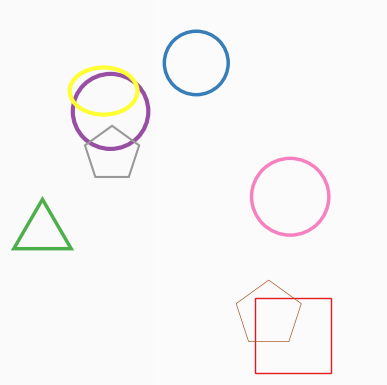[{"shape": "square", "thickness": 1, "radius": 0.49, "center": [0.756, 0.128]}, {"shape": "circle", "thickness": 2.5, "radius": 0.41, "center": [0.507, 0.836]}, {"shape": "triangle", "thickness": 2.5, "radius": 0.43, "center": [0.11, 0.397]}, {"shape": "circle", "thickness": 3, "radius": 0.49, "center": [0.285, 0.711]}, {"shape": "oval", "thickness": 3, "radius": 0.44, "center": [0.267, 0.764]}, {"shape": "pentagon", "thickness": 0.5, "radius": 0.44, "center": [0.694, 0.184]}, {"shape": "circle", "thickness": 2.5, "radius": 0.5, "center": [0.749, 0.489]}, {"shape": "pentagon", "thickness": 1.5, "radius": 0.37, "center": [0.289, 0.6]}]